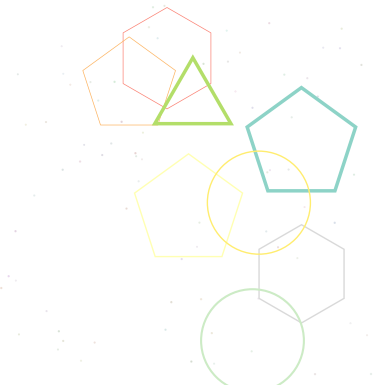[{"shape": "pentagon", "thickness": 2.5, "radius": 0.74, "center": [0.783, 0.624]}, {"shape": "pentagon", "thickness": 1, "radius": 0.74, "center": [0.49, 0.453]}, {"shape": "hexagon", "thickness": 0.5, "radius": 0.66, "center": [0.434, 0.849]}, {"shape": "pentagon", "thickness": 0.5, "radius": 0.63, "center": [0.335, 0.778]}, {"shape": "triangle", "thickness": 2.5, "radius": 0.57, "center": [0.501, 0.736]}, {"shape": "hexagon", "thickness": 1, "radius": 0.64, "center": [0.783, 0.289]}, {"shape": "circle", "thickness": 1.5, "radius": 0.67, "center": [0.656, 0.115]}, {"shape": "circle", "thickness": 1, "radius": 0.67, "center": [0.672, 0.474]}]